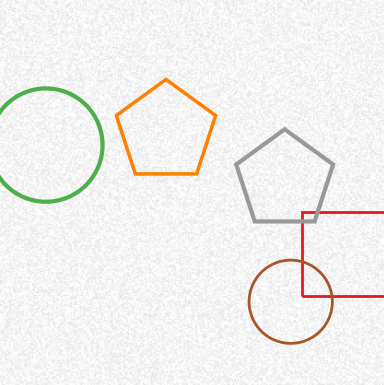[{"shape": "square", "thickness": 2, "radius": 0.55, "center": [0.894, 0.34]}, {"shape": "circle", "thickness": 3, "radius": 0.74, "center": [0.119, 0.623]}, {"shape": "pentagon", "thickness": 2.5, "radius": 0.68, "center": [0.431, 0.658]}, {"shape": "circle", "thickness": 2, "radius": 0.54, "center": [0.755, 0.216]}, {"shape": "pentagon", "thickness": 3, "radius": 0.66, "center": [0.739, 0.532]}]